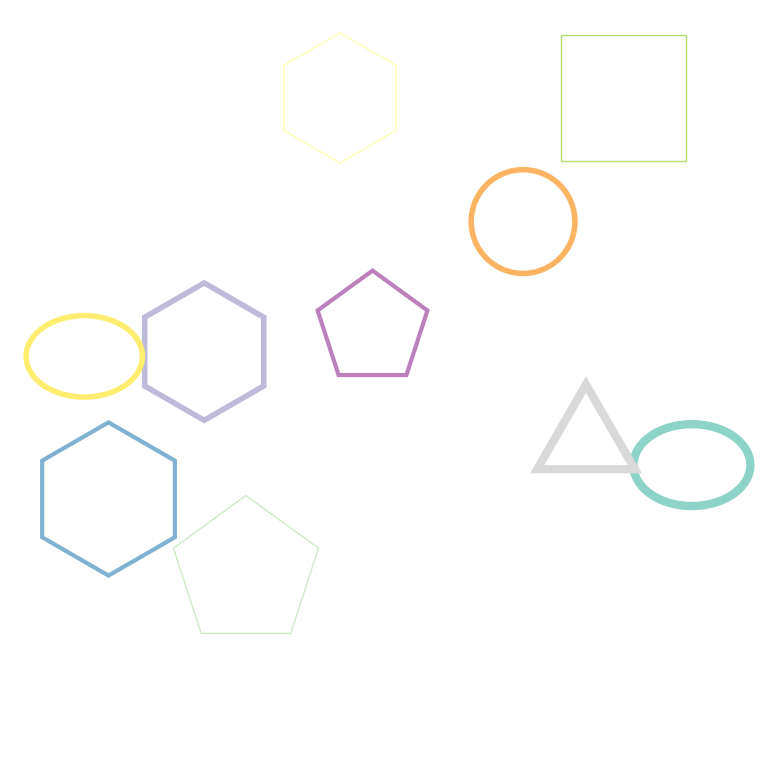[{"shape": "oval", "thickness": 3, "radius": 0.38, "center": [0.899, 0.396]}, {"shape": "hexagon", "thickness": 0.5, "radius": 0.42, "center": [0.442, 0.873]}, {"shape": "hexagon", "thickness": 2, "radius": 0.45, "center": [0.265, 0.543]}, {"shape": "hexagon", "thickness": 1.5, "radius": 0.5, "center": [0.141, 0.352]}, {"shape": "circle", "thickness": 2, "radius": 0.34, "center": [0.679, 0.712]}, {"shape": "square", "thickness": 0.5, "radius": 0.41, "center": [0.81, 0.873]}, {"shape": "triangle", "thickness": 3, "radius": 0.37, "center": [0.761, 0.427]}, {"shape": "pentagon", "thickness": 1.5, "radius": 0.37, "center": [0.484, 0.574]}, {"shape": "pentagon", "thickness": 0.5, "radius": 0.49, "center": [0.319, 0.258]}, {"shape": "oval", "thickness": 2, "radius": 0.38, "center": [0.109, 0.537]}]